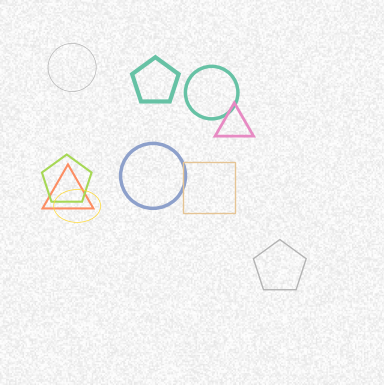[{"shape": "pentagon", "thickness": 3, "radius": 0.32, "center": [0.404, 0.788]}, {"shape": "circle", "thickness": 2.5, "radius": 0.34, "center": [0.55, 0.76]}, {"shape": "triangle", "thickness": 1.5, "radius": 0.38, "center": [0.177, 0.497]}, {"shape": "circle", "thickness": 2.5, "radius": 0.42, "center": [0.398, 0.543]}, {"shape": "triangle", "thickness": 2, "radius": 0.29, "center": [0.609, 0.675]}, {"shape": "pentagon", "thickness": 1.5, "radius": 0.34, "center": [0.173, 0.531]}, {"shape": "oval", "thickness": 0.5, "radius": 0.3, "center": [0.2, 0.465]}, {"shape": "square", "thickness": 1, "radius": 0.34, "center": [0.542, 0.513]}, {"shape": "pentagon", "thickness": 1, "radius": 0.36, "center": [0.727, 0.306]}, {"shape": "circle", "thickness": 0.5, "radius": 0.31, "center": [0.187, 0.825]}]